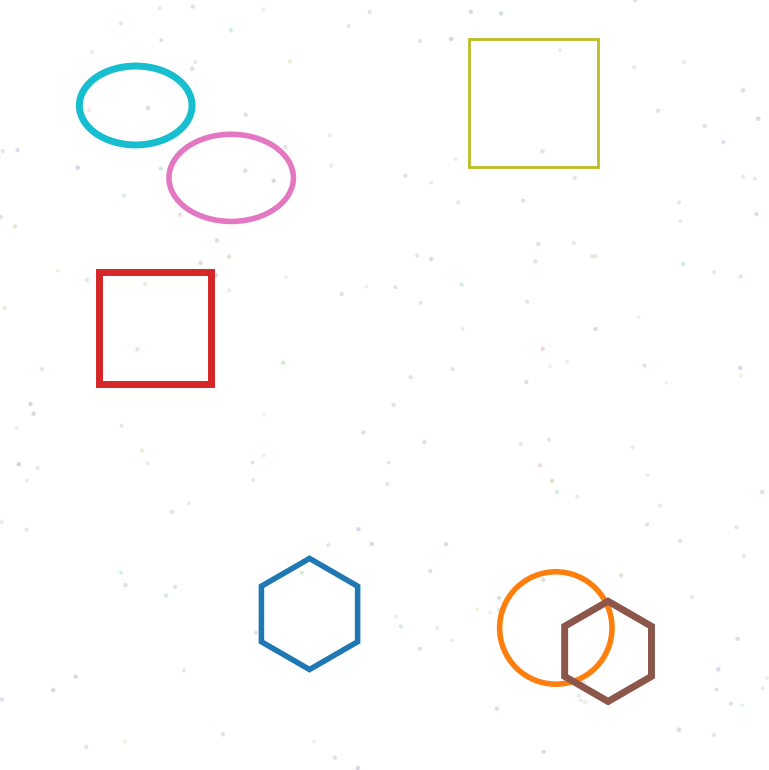[{"shape": "hexagon", "thickness": 2, "radius": 0.36, "center": [0.402, 0.203]}, {"shape": "circle", "thickness": 2, "radius": 0.36, "center": [0.722, 0.184]}, {"shape": "square", "thickness": 2.5, "radius": 0.36, "center": [0.201, 0.574]}, {"shape": "hexagon", "thickness": 2.5, "radius": 0.33, "center": [0.79, 0.154]}, {"shape": "oval", "thickness": 2, "radius": 0.4, "center": [0.3, 0.769]}, {"shape": "square", "thickness": 1, "radius": 0.42, "center": [0.693, 0.866]}, {"shape": "oval", "thickness": 2.5, "radius": 0.37, "center": [0.176, 0.863]}]